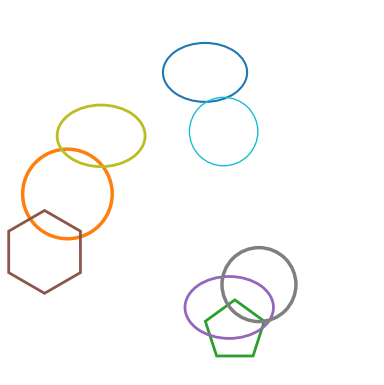[{"shape": "oval", "thickness": 1.5, "radius": 0.55, "center": [0.533, 0.812]}, {"shape": "circle", "thickness": 2.5, "radius": 0.58, "center": [0.175, 0.496]}, {"shape": "pentagon", "thickness": 2, "radius": 0.4, "center": [0.61, 0.141]}, {"shape": "oval", "thickness": 2, "radius": 0.57, "center": [0.595, 0.201]}, {"shape": "hexagon", "thickness": 2, "radius": 0.54, "center": [0.116, 0.346]}, {"shape": "circle", "thickness": 2.5, "radius": 0.48, "center": [0.673, 0.261]}, {"shape": "oval", "thickness": 2, "radius": 0.57, "center": [0.263, 0.647]}, {"shape": "circle", "thickness": 1, "radius": 0.44, "center": [0.581, 0.658]}]